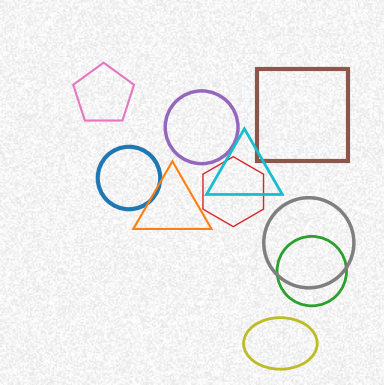[{"shape": "circle", "thickness": 3, "radius": 0.41, "center": [0.335, 0.538]}, {"shape": "triangle", "thickness": 1.5, "radius": 0.59, "center": [0.448, 0.464]}, {"shape": "circle", "thickness": 2, "radius": 0.45, "center": [0.81, 0.296]}, {"shape": "hexagon", "thickness": 1, "radius": 0.45, "center": [0.606, 0.502]}, {"shape": "circle", "thickness": 2.5, "radius": 0.47, "center": [0.524, 0.669]}, {"shape": "square", "thickness": 3, "radius": 0.59, "center": [0.785, 0.702]}, {"shape": "pentagon", "thickness": 1.5, "radius": 0.42, "center": [0.269, 0.754]}, {"shape": "circle", "thickness": 2.5, "radius": 0.59, "center": [0.802, 0.369]}, {"shape": "oval", "thickness": 2, "radius": 0.48, "center": [0.728, 0.108]}, {"shape": "triangle", "thickness": 2, "radius": 0.57, "center": [0.635, 0.552]}]